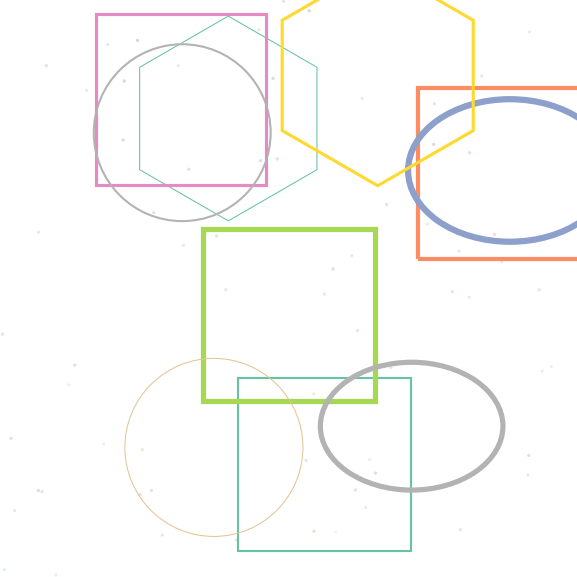[{"shape": "hexagon", "thickness": 0.5, "radius": 0.89, "center": [0.395, 0.794]}, {"shape": "square", "thickness": 1, "radius": 0.75, "center": [0.562, 0.195]}, {"shape": "square", "thickness": 2, "radius": 0.74, "center": [0.871, 0.699]}, {"shape": "oval", "thickness": 3, "radius": 0.88, "center": [0.883, 0.704]}, {"shape": "square", "thickness": 1.5, "radius": 0.74, "center": [0.314, 0.827]}, {"shape": "square", "thickness": 2.5, "radius": 0.75, "center": [0.5, 0.454]}, {"shape": "hexagon", "thickness": 1.5, "radius": 0.95, "center": [0.654, 0.869]}, {"shape": "circle", "thickness": 0.5, "radius": 0.77, "center": [0.37, 0.224]}, {"shape": "oval", "thickness": 2.5, "radius": 0.79, "center": [0.713, 0.261]}, {"shape": "circle", "thickness": 1, "radius": 0.77, "center": [0.316, 0.769]}]